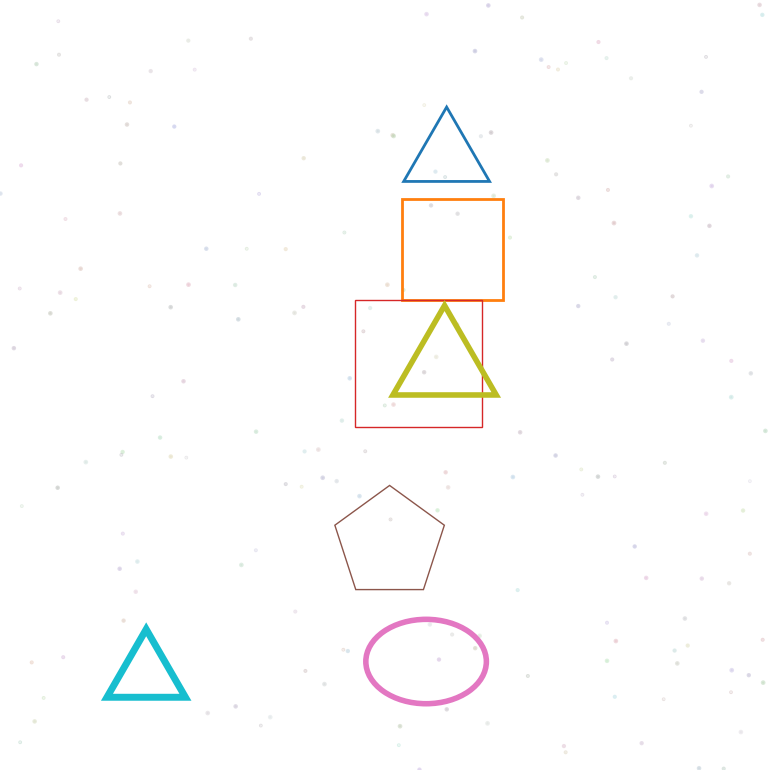[{"shape": "triangle", "thickness": 1, "radius": 0.32, "center": [0.58, 0.797]}, {"shape": "square", "thickness": 1, "radius": 0.33, "center": [0.587, 0.675]}, {"shape": "square", "thickness": 0.5, "radius": 0.41, "center": [0.543, 0.528]}, {"shape": "pentagon", "thickness": 0.5, "radius": 0.37, "center": [0.506, 0.295]}, {"shape": "oval", "thickness": 2, "radius": 0.39, "center": [0.553, 0.141]}, {"shape": "triangle", "thickness": 2, "radius": 0.39, "center": [0.577, 0.526]}, {"shape": "triangle", "thickness": 2.5, "radius": 0.29, "center": [0.19, 0.124]}]